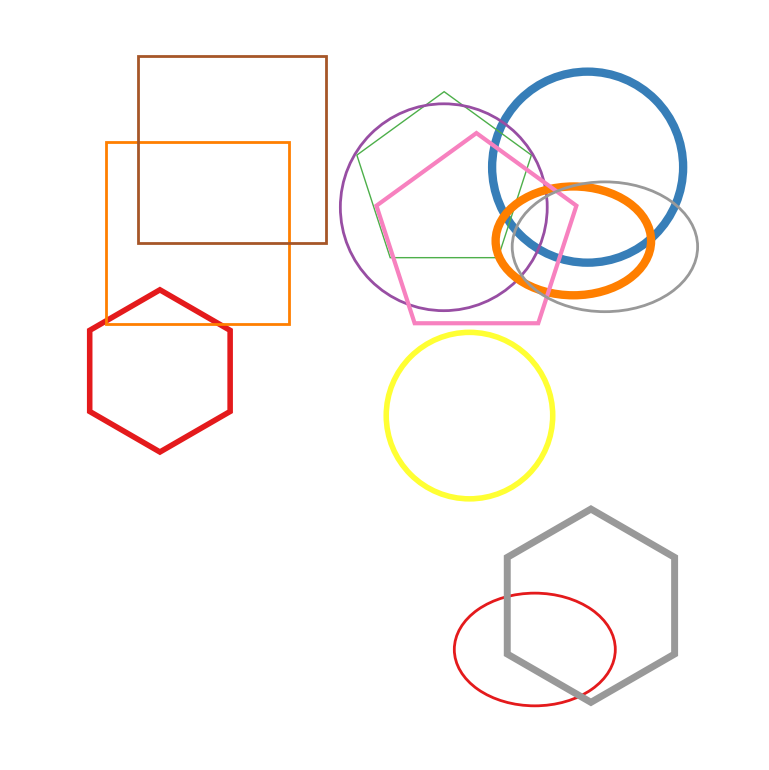[{"shape": "hexagon", "thickness": 2, "radius": 0.53, "center": [0.208, 0.518]}, {"shape": "oval", "thickness": 1, "radius": 0.52, "center": [0.695, 0.157]}, {"shape": "circle", "thickness": 3, "radius": 0.62, "center": [0.763, 0.783]}, {"shape": "pentagon", "thickness": 0.5, "radius": 0.6, "center": [0.577, 0.762]}, {"shape": "circle", "thickness": 1, "radius": 0.67, "center": [0.576, 0.731]}, {"shape": "oval", "thickness": 3, "radius": 0.5, "center": [0.745, 0.687]}, {"shape": "square", "thickness": 1, "radius": 0.59, "center": [0.257, 0.697]}, {"shape": "circle", "thickness": 2, "radius": 0.54, "center": [0.61, 0.46]}, {"shape": "square", "thickness": 1, "radius": 0.61, "center": [0.301, 0.806]}, {"shape": "pentagon", "thickness": 1.5, "radius": 0.68, "center": [0.619, 0.691]}, {"shape": "oval", "thickness": 1, "radius": 0.6, "center": [0.786, 0.68]}, {"shape": "hexagon", "thickness": 2.5, "radius": 0.63, "center": [0.767, 0.213]}]